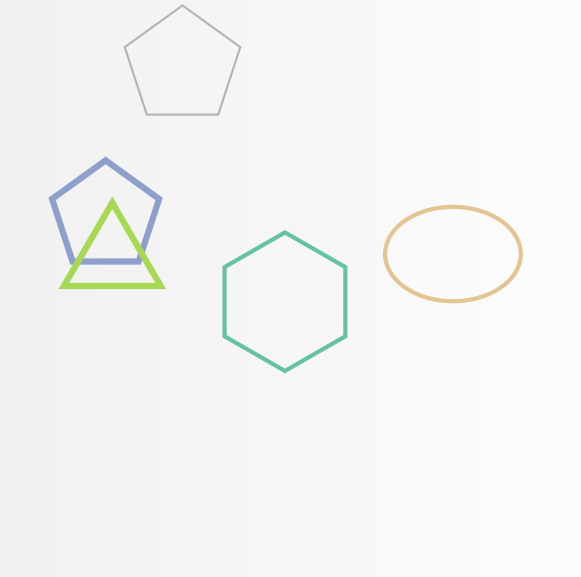[{"shape": "hexagon", "thickness": 2, "radius": 0.6, "center": [0.49, 0.477]}, {"shape": "pentagon", "thickness": 3, "radius": 0.48, "center": [0.182, 0.625]}, {"shape": "triangle", "thickness": 3, "radius": 0.48, "center": [0.193, 0.552]}, {"shape": "oval", "thickness": 2, "radius": 0.58, "center": [0.779, 0.559]}, {"shape": "pentagon", "thickness": 1, "radius": 0.52, "center": [0.314, 0.885]}]